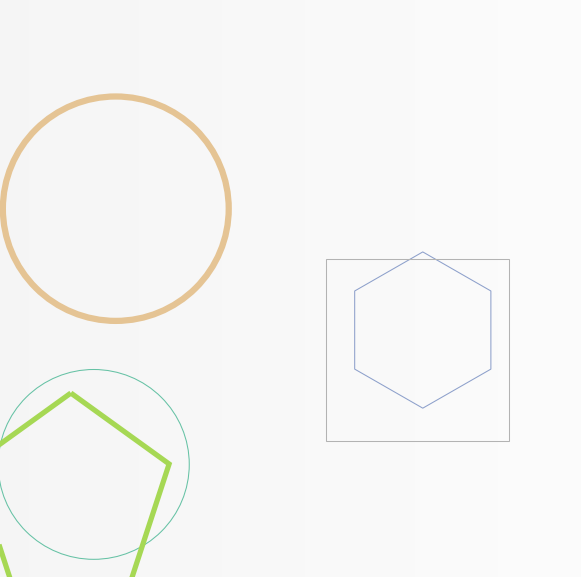[{"shape": "circle", "thickness": 0.5, "radius": 0.82, "center": [0.161, 0.195]}, {"shape": "hexagon", "thickness": 0.5, "radius": 0.68, "center": [0.727, 0.428]}, {"shape": "pentagon", "thickness": 2.5, "radius": 0.89, "center": [0.122, 0.141]}, {"shape": "circle", "thickness": 3, "radius": 0.97, "center": [0.199, 0.638]}, {"shape": "square", "thickness": 0.5, "radius": 0.79, "center": [0.718, 0.393]}]